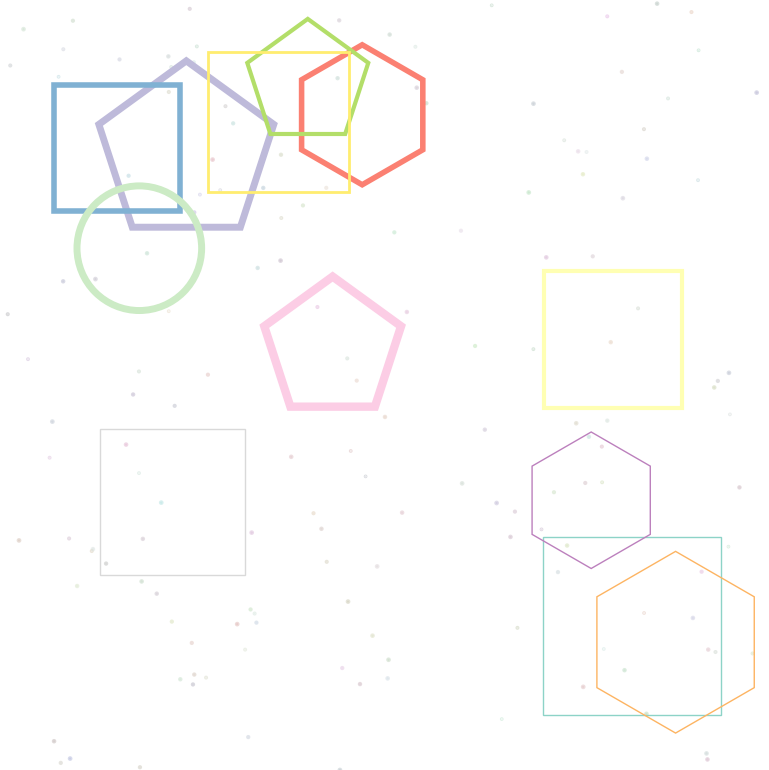[{"shape": "square", "thickness": 0.5, "radius": 0.58, "center": [0.821, 0.187]}, {"shape": "square", "thickness": 1.5, "radius": 0.45, "center": [0.796, 0.559]}, {"shape": "pentagon", "thickness": 2.5, "radius": 0.6, "center": [0.242, 0.802]}, {"shape": "hexagon", "thickness": 2, "radius": 0.45, "center": [0.47, 0.851]}, {"shape": "square", "thickness": 2, "radius": 0.41, "center": [0.152, 0.808]}, {"shape": "hexagon", "thickness": 0.5, "radius": 0.59, "center": [0.877, 0.166]}, {"shape": "pentagon", "thickness": 1.5, "radius": 0.41, "center": [0.4, 0.893]}, {"shape": "pentagon", "thickness": 3, "radius": 0.47, "center": [0.432, 0.547]}, {"shape": "square", "thickness": 0.5, "radius": 0.47, "center": [0.224, 0.348]}, {"shape": "hexagon", "thickness": 0.5, "radius": 0.44, "center": [0.768, 0.35]}, {"shape": "circle", "thickness": 2.5, "radius": 0.4, "center": [0.181, 0.678]}, {"shape": "square", "thickness": 1, "radius": 0.46, "center": [0.362, 0.842]}]